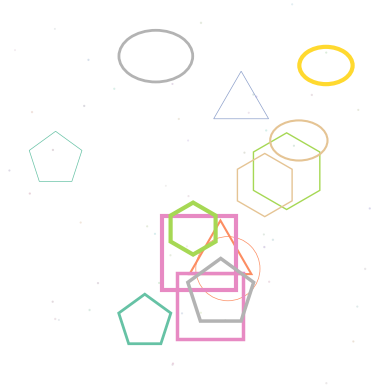[{"shape": "pentagon", "thickness": 2, "radius": 0.36, "center": [0.376, 0.165]}, {"shape": "pentagon", "thickness": 0.5, "radius": 0.36, "center": [0.144, 0.587]}, {"shape": "circle", "thickness": 0.5, "radius": 0.42, "center": [0.592, 0.302]}, {"shape": "triangle", "thickness": 1.5, "radius": 0.46, "center": [0.573, 0.334]}, {"shape": "triangle", "thickness": 0.5, "radius": 0.41, "center": [0.626, 0.733]}, {"shape": "square", "thickness": 2.5, "radius": 0.43, "center": [0.544, 0.206]}, {"shape": "square", "thickness": 3, "radius": 0.48, "center": [0.516, 0.342]}, {"shape": "hexagon", "thickness": 3, "radius": 0.34, "center": [0.502, 0.406]}, {"shape": "hexagon", "thickness": 1, "radius": 0.5, "center": [0.744, 0.555]}, {"shape": "oval", "thickness": 3, "radius": 0.35, "center": [0.847, 0.83]}, {"shape": "oval", "thickness": 1.5, "radius": 0.37, "center": [0.776, 0.635]}, {"shape": "hexagon", "thickness": 1, "radius": 0.41, "center": [0.688, 0.519]}, {"shape": "pentagon", "thickness": 2.5, "radius": 0.45, "center": [0.573, 0.239]}, {"shape": "oval", "thickness": 2, "radius": 0.48, "center": [0.405, 0.854]}]